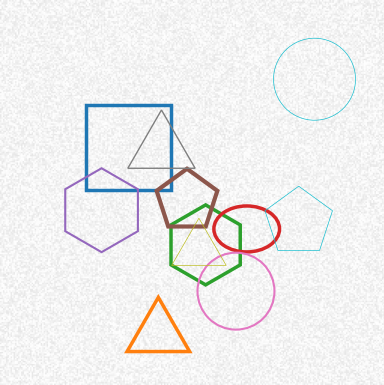[{"shape": "square", "thickness": 2.5, "radius": 0.55, "center": [0.333, 0.618]}, {"shape": "triangle", "thickness": 2.5, "radius": 0.47, "center": [0.411, 0.134]}, {"shape": "hexagon", "thickness": 2.5, "radius": 0.52, "center": [0.534, 0.364]}, {"shape": "oval", "thickness": 2.5, "radius": 0.43, "center": [0.641, 0.405]}, {"shape": "hexagon", "thickness": 1.5, "radius": 0.54, "center": [0.264, 0.454]}, {"shape": "pentagon", "thickness": 3, "radius": 0.41, "center": [0.486, 0.479]}, {"shape": "circle", "thickness": 1.5, "radius": 0.5, "center": [0.613, 0.244]}, {"shape": "triangle", "thickness": 1, "radius": 0.5, "center": [0.419, 0.613]}, {"shape": "triangle", "thickness": 0.5, "radius": 0.41, "center": [0.517, 0.351]}, {"shape": "pentagon", "thickness": 0.5, "radius": 0.46, "center": [0.776, 0.424]}, {"shape": "circle", "thickness": 0.5, "radius": 0.53, "center": [0.817, 0.794]}]